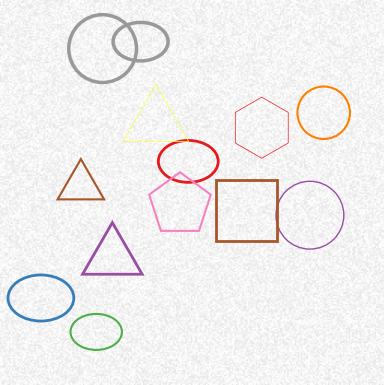[{"shape": "hexagon", "thickness": 0.5, "radius": 0.4, "center": [0.68, 0.668]}, {"shape": "oval", "thickness": 2, "radius": 0.39, "center": [0.489, 0.581]}, {"shape": "oval", "thickness": 2, "radius": 0.43, "center": [0.106, 0.226]}, {"shape": "oval", "thickness": 1.5, "radius": 0.33, "center": [0.25, 0.138]}, {"shape": "triangle", "thickness": 2, "radius": 0.45, "center": [0.292, 0.332]}, {"shape": "circle", "thickness": 1, "radius": 0.44, "center": [0.805, 0.441]}, {"shape": "circle", "thickness": 1.5, "radius": 0.34, "center": [0.841, 0.707]}, {"shape": "triangle", "thickness": 0.5, "radius": 0.49, "center": [0.405, 0.682]}, {"shape": "square", "thickness": 2, "radius": 0.4, "center": [0.64, 0.454]}, {"shape": "triangle", "thickness": 1.5, "radius": 0.35, "center": [0.21, 0.517]}, {"shape": "pentagon", "thickness": 1.5, "radius": 0.42, "center": [0.467, 0.468]}, {"shape": "oval", "thickness": 2.5, "radius": 0.36, "center": [0.365, 0.892]}, {"shape": "circle", "thickness": 2.5, "radius": 0.44, "center": [0.267, 0.874]}]